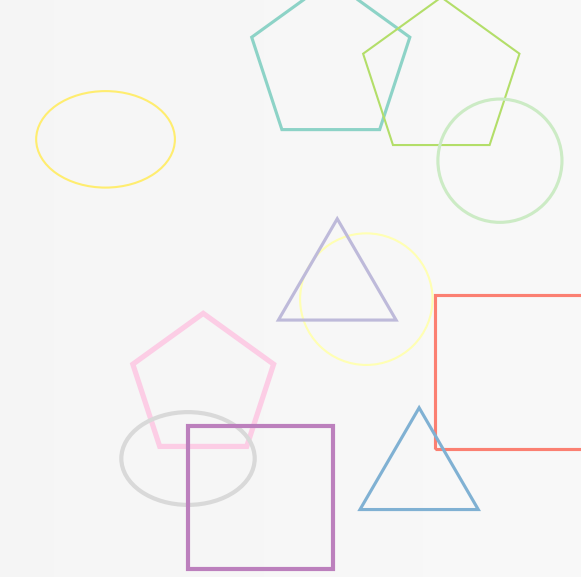[{"shape": "pentagon", "thickness": 1.5, "radius": 0.72, "center": [0.569, 0.89]}, {"shape": "circle", "thickness": 1, "radius": 0.57, "center": [0.63, 0.481]}, {"shape": "triangle", "thickness": 1.5, "radius": 0.58, "center": [0.58, 0.503]}, {"shape": "square", "thickness": 1.5, "radius": 0.67, "center": [0.882, 0.355]}, {"shape": "triangle", "thickness": 1.5, "radius": 0.59, "center": [0.721, 0.176]}, {"shape": "pentagon", "thickness": 1, "radius": 0.71, "center": [0.759, 0.862]}, {"shape": "pentagon", "thickness": 2.5, "radius": 0.64, "center": [0.35, 0.329]}, {"shape": "oval", "thickness": 2, "radius": 0.57, "center": [0.323, 0.205]}, {"shape": "square", "thickness": 2, "radius": 0.62, "center": [0.448, 0.138]}, {"shape": "circle", "thickness": 1.5, "radius": 0.53, "center": [0.86, 0.721]}, {"shape": "oval", "thickness": 1, "radius": 0.6, "center": [0.182, 0.758]}]